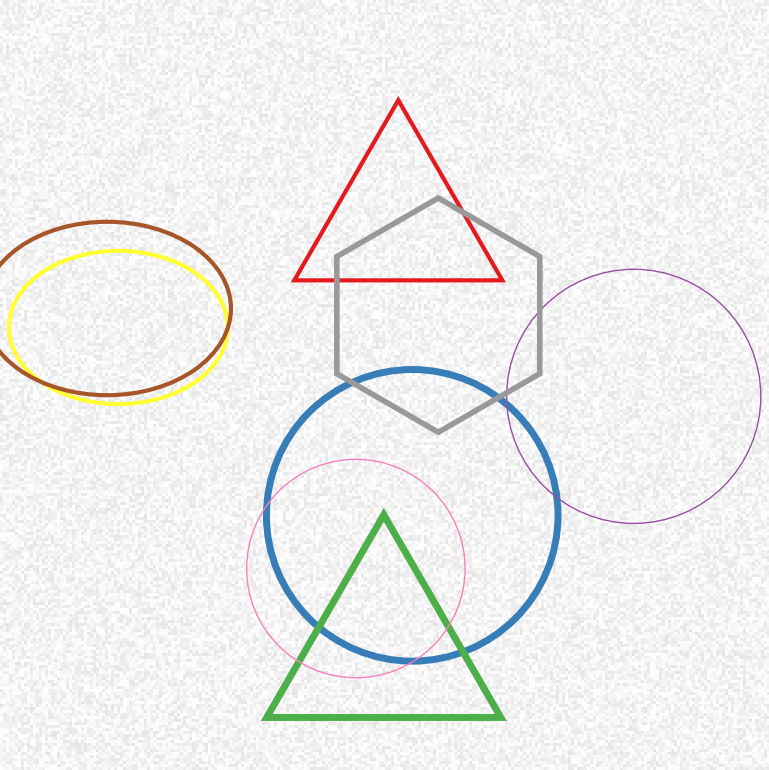[{"shape": "triangle", "thickness": 1.5, "radius": 0.78, "center": [0.517, 0.714]}, {"shape": "circle", "thickness": 2.5, "radius": 0.95, "center": [0.535, 0.331]}, {"shape": "triangle", "thickness": 2.5, "radius": 0.88, "center": [0.498, 0.156]}, {"shape": "circle", "thickness": 0.5, "radius": 0.83, "center": [0.823, 0.485]}, {"shape": "oval", "thickness": 1.5, "radius": 0.71, "center": [0.154, 0.575]}, {"shape": "oval", "thickness": 1.5, "radius": 0.8, "center": [0.139, 0.599]}, {"shape": "circle", "thickness": 0.5, "radius": 0.71, "center": [0.462, 0.262]}, {"shape": "hexagon", "thickness": 2, "radius": 0.76, "center": [0.569, 0.591]}]